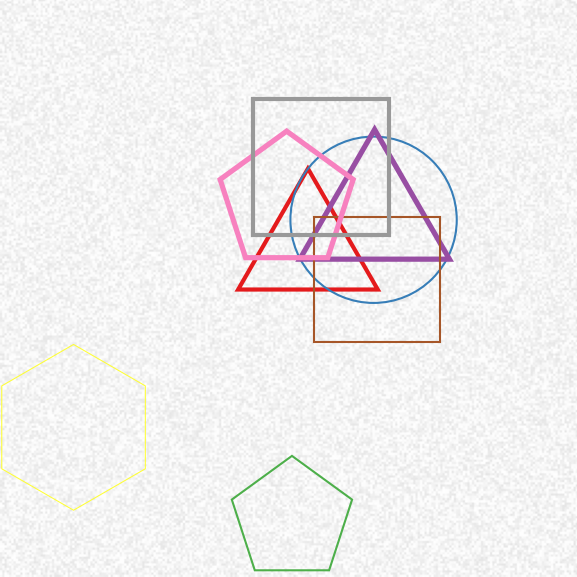[{"shape": "triangle", "thickness": 2, "radius": 0.7, "center": [0.533, 0.568]}, {"shape": "circle", "thickness": 1, "radius": 0.72, "center": [0.647, 0.619]}, {"shape": "pentagon", "thickness": 1, "radius": 0.55, "center": [0.506, 0.1]}, {"shape": "triangle", "thickness": 2.5, "radius": 0.75, "center": [0.649, 0.625]}, {"shape": "hexagon", "thickness": 0.5, "radius": 0.72, "center": [0.127, 0.259]}, {"shape": "square", "thickness": 1, "radius": 0.54, "center": [0.653, 0.516]}, {"shape": "pentagon", "thickness": 2.5, "radius": 0.61, "center": [0.496, 0.651]}, {"shape": "square", "thickness": 2, "radius": 0.59, "center": [0.555, 0.71]}]